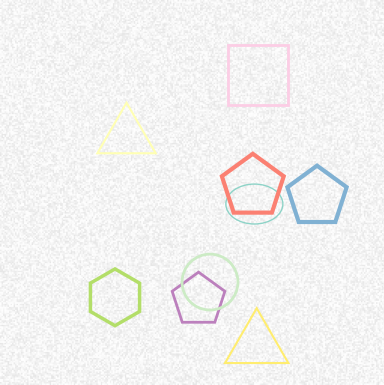[{"shape": "oval", "thickness": 1, "radius": 0.37, "center": [0.661, 0.47]}, {"shape": "triangle", "thickness": 1.5, "radius": 0.44, "center": [0.329, 0.646]}, {"shape": "pentagon", "thickness": 3, "radius": 0.42, "center": [0.657, 0.516]}, {"shape": "pentagon", "thickness": 3, "radius": 0.4, "center": [0.823, 0.489]}, {"shape": "hexagon", "thickness": 2.5, "radius": 0.37, "center": [0.299, 0.228]}, {"shape": "square", "thickness": 2, "radius": 0.39, "center": [0.67, 0.805]}, {"shape": "pentagon", "thickness": 2, "radius": 0.36, "center": [0.516, 0.221]}, {"shape": "circle", "thickness": 2, "radius": 0.36, "center": [0.545, 0.267]}, {"shape": "triangle", "thickness": 1.5, "radius": 0.47, "center": [0.667, 0.105]}]